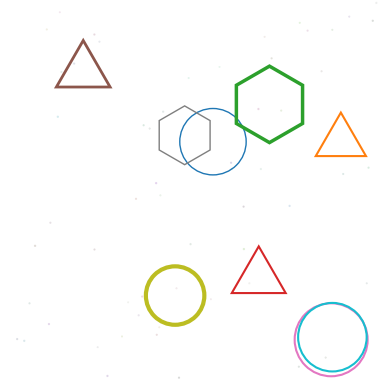[{"shape": "circle", "thickness": 1, "radius": 0.43, "center": [0.553, 0.632]}, {"shape": "triangle", "thickness": 1.5, "radius": 0.38, "center": [0.885, 0.632]}, {"shape": "hexagon", "thickness": 2.5, "radius": 0.5, "center": [0.7, 0.729]}, {"shape": "triangle", "thickness": 1.5, "radius": 0.4, "center": [0.672, 0.279]}, {"shape": "triangle", "thickness": 2, "radius": 0.4, "center": [0.216, 0.814]}, {"shape": "circle", "thickness": 1.5, "radius": 0.47, "center": [0.86, 0.117]}, {"shape": "hexagon", "thickness": 1, "radius": 0.38, "center": [0.48, 0.649]}, {"shape": "circle", "thickness": 3, "radius": 0.38, "center": [0.455, 0.232]}, {"shape": "circle", "thickness": 1.5, "radius": 0.45, "center": [0.863, 0.124]}]